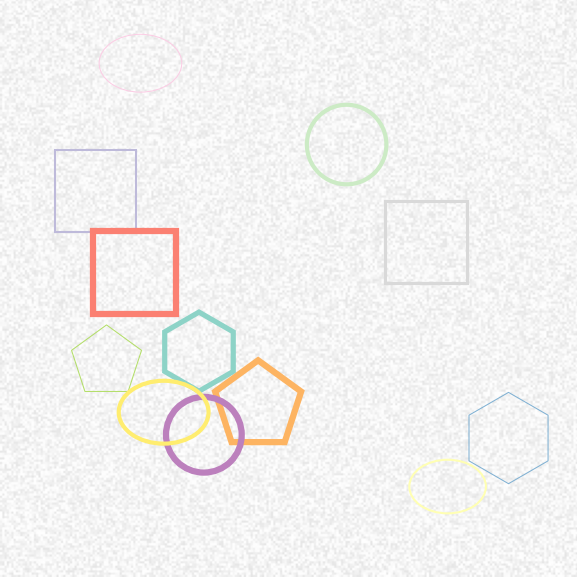[{"shape": "hexagon", "thickness": 2.5, "radius": 0.34, "center": [0.345, 0.39]}, {"shape": "oval", "thickness": 1, "radius": 0.33, "center": [0.775, 0.157]}, {"shape": "square", "thickness": 1, "radius": 0.35, "center": [0.165, 0.668]}, {"shape": "square", "thickness": 3, "radius": 0.36, "center": [0.233, 0.527]}, {"shape": "hexagon", "thickness": 0.5, "radius": 0.4, "center": [0.881, 0.241]}, {"shape": "pentagon", "thickness": 3, "radius": 0.39, "center": [0.447, 0.297]}, {"shape": "pentagon", "thickness": 0.5, "radius": 0.32, "center": [0.184, 0.373]}, {"shape": "oval", "thickness": 0.5, "radius": 0.36, "center": [0.243, 0.89]}, {"shape": "square", "thickness": 1.5, "radius": 0.36, "center": [0.737, 0.581]}, {"shape": "circle", "thickness": 3, "radius": 0.33, "center": [0.353, 0.246]}, {"shape": "circle", "thickness": 2, "radius": 0.34, "center": [0.6, 0.749]}, {"shape": "oval", "thickness": 2, "radius": 0.39, "center": [0.283, 0.285]}]